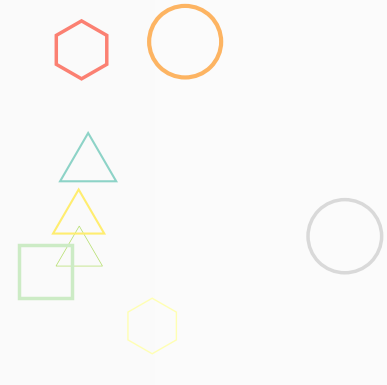[{"shape": "triangle", "thickness": 1.5, "radius": 0.42, "center": [0.227, 0.571]}, {"shape": "hexagon", "thickness": 1, "radius": 0.36, "center": [0.393, 0.153]}, {"shape": "hexagon", "thickness": 2.5, "radius": 0.38, "center": [0.21, 0.871]}, {"shape": "circle", "thickness": 3, "radius": 0.46, "center": [0.478, 0.892]}, {"shape": "triangle", "thickness": 0.5, "radius": 0.35, "center": [0.205, 0.344]}, {"shape": "circle", "thickness": 2.5, "radius": 0.48, "center": [0.89, 0.386]}, {"shape": "square", "thickness": 2.5, "radius": 0.34, "center": [0.117, 0.295]}, {"shape": "triangle", "thickness": 1.5, "radius": 0.38, "center": [0.203, 0.431]}]